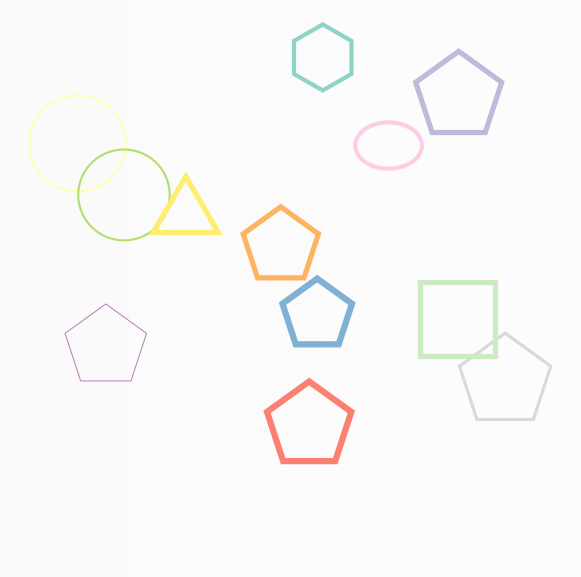[{"shape": "hexagon", "thickness": 2, "radius": 0.29, "center": [0.555, 0.9]}, {"shape": "circle", "thickness": 1, "radius": 0.42, "center": [0.133, 0.751]}, {"shape": "pentagon", "thickness": 2.5, "radius": 0.39, "center": [0.789, 0.833]}, {"shape": "pentagon", "thickness": 3, "radius": 0.38, "center": [0.532, 0.262]}, {"shape": "pentagon", "thickness": 3, "radius": 0.31, "center": [0.546, 0.454]}, {"shape": "pentagon", "thickness": 2.5, "radius": 0.34, "center": [0.483, 0.573]}, {"shape": "circle", "thickness": 1, "radius": 0.39, "center": [0.213, 0.662]}, {"shape": "oval", "thickness": 2, "radius": 0.29, "center": [0.669, 0.747]}, {"shape": "pentagon", "thickness": 1.5, "radius": 0.41, "center": [0.869, 0.34]}, {"shape": "pentagon", "thickness": 0.5, "radius": 0.37, "center": [0.182, 0.399]}, {"shape": "square", "thickness": 2.5, "radius": 0.32, "center": [0.787, 0.447]}, {"shape": "triangle", "thickness": 2.5, "radius": 0.32, "center": [0.32, 0.629]}]